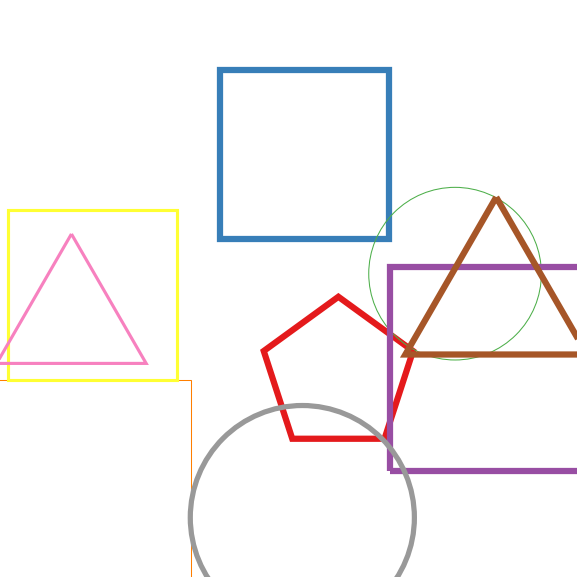[{"shape": "pentagon", "thickness": 3, "radius": 0.68, "center": [0.586, 0.349]}, {"shape": "square", "thickness": 3, "radius": 0.73, "center": [0.527, 0.732]}, {"shape": "circle", "thickness": 0.5, "radius": 0.75, "center": [0.788, 0.525]}, {"shape": "square", "thickness": 3, "radius": 0.88, "center": [0.851, 0.36]}, {"shape": "square", "thickness": 0.5, "radius": 0.97, "center": [0.136, 0.146]}, {"shape": "square", "thickness": 1.5, "radius": 0.73, "center": [0.16, 0.488]}, {"shape": "triangle", "thickness": 3, "radius": 0.91, "center": [0.859, 0.476]}, {"shape": "triangle", "thickness": 1.5, "radius": 0.75, "center": [0.124, 0.445]}, {"shape": "circle", "thickness": 2.5, "radius": 0.97, "center": [0.524, 0.103]}]